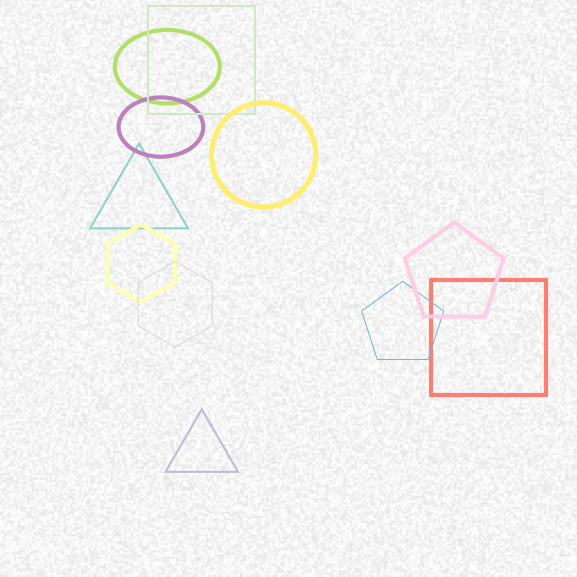[{"shape": "triangle", "thickness": 1, "radius": 0.49, "center": [0.241, 0.653]}, {"shape": "hexagon", "thickness": 2, "radius": 0.34, "center": [0.244, 0.543]}, {"shape": "triangle", "thickness": 1, "radius": 0.36, "center": [0.349, 0.218]}, {"shape": "square", "thickness": 2, "radius": 0.5, "center": [0.846, 0.415]}, {"shape": "pentagon", "thickness": 0.5, "radius": 0.37, "center": [0.697, 0.437]}, {"shape": "oval", "thickness": 2, "radius": 0.45, "center": [0.29, 0.884]}, {"shape": "pentagon", "thickness": 2, "radius": 0.45, "center": [0.787, 0.524]}, {"shape": "hexagon", "thickness": 0.5, "radius": 0.37, "center": [0.303, 0.472]}, {"shape": "oval", "thickness": 2, "radius": 0.37, "center": [0.279, 0.779]}, {"shape": "square", "thickness": 1, "radius": 0.47, "center": [0.349, 0.895]}, {"shape": "circle", "thickness": 2.5, "radius": 0.45, "center": [0.457, 0.731]}]